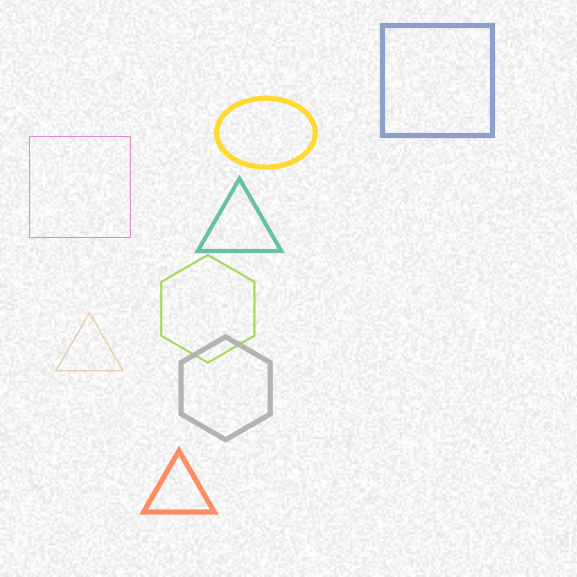[{"shape": "triangle", "thickness": 2, "radius": 0.42, "center": [0.415, 0.606]}, {"shape": "triangle", "thickness": 2.5, "radius": 0.35, "center": [0.31, 0.148]}, {"shape": "square", "thickness": 2.5, "radius": 0.48, "center": [0.757, 0.86]}, {"shape": "square", "thickness": 0.5, "radius": 0.44, "center": [0.138, 0.677]}, {"shape": "hexagon", "thickness": 1, "radius": 0.47, "center": [0.36, 0.464]}, {"shape": "oval", "thickness": 2.5, "radius": 0.43, "center": [0.46, 0.769]}, {"shape": "triangle", "thickness": 0.5, "radius": 0.34, "center": [0.155, 0.391]}, {"shape": "hexagon", "thickness": 2.5, "radius": 0.45, "center": [0.391, 0.327]}]